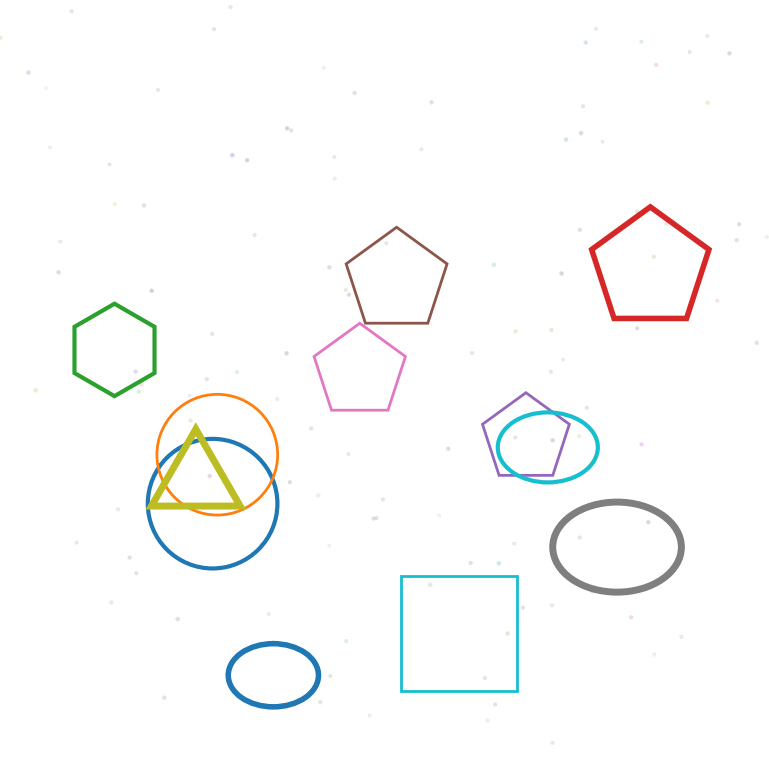[{"shape": "oval", "thickness": 2, "radius": 0.29, "center": [0.355, 0.123]}, {"shape": "circle", "thickness": 1.5, "radius": 0.42, "center": [0.276, 0.346]}, {"shape": "circle", "thickness": 1, "radius": 0.39, "center": [0.282, 0.409]}, {"shape": "hexagon", "thickness": 1.5, "radius": 0.3, "center": [0.149, 0.546]}, {"shape": "pentagon", "thickness": 2, "radius": 0.4, "center": [0.845, 0.651]}, {"shape": "pentagon", "thickness": 1, "radius": 0.3, "center": [0.683, 0.431]}, {"shape": "pentagon", "thickness": 1, "radius": 0.34, "center": [0.515, 0.636]}, {"shape": "pentagon", "thickness": 1, "radius": 0.31, "center": [0.467, 0.518]}, {"shape": "oval", "thickness": 2.5, "radius": 0.42, "center": [0.801, 0.289]}, {"shape": "triangle", "thickness": 2.5, "radius": 0.33, "center": [0.254, 0.376]}, {"shape": "square", "thickness": 1, "radius": 0.37, "center": [0.596, 0.177]}, {"shape": "oval", "thickness": 1.5, "radius": 0.32, "center": [0.711, 0.419]}]